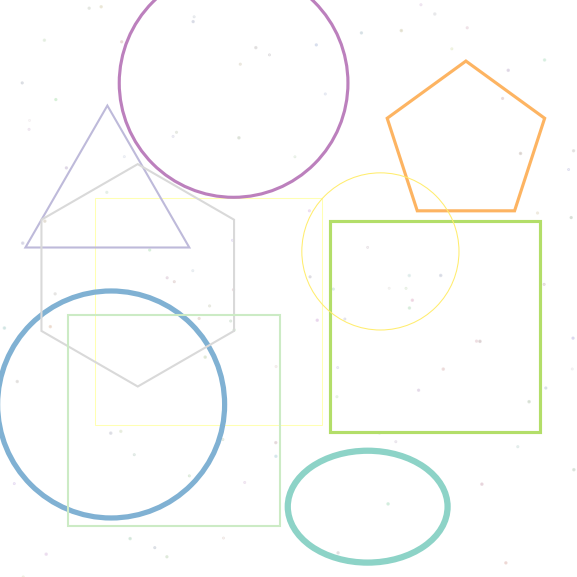[{"shape": "oval", "thickness": 3, "radius": 0.69, "center": [0.637, 0.122]}, {"shape": "square", "thickness": 0.5, "radius": 0.99, "center": [0.361, 0.46]}, {"shape": "triangle", "thickness": 1, "radius": 0.82, "center": [0.186, 0.652]}, {"shape": "circle", "thickness": 2.5, "radius": 0.98, "center": [0.192, 0.299]}, {"shape": "pentagon", "thickness": 1.5, "radius": 0.72, "center": [0.807, 0.75]}, {"shape": "square", "thickness": 1.5, "radius": 0.91, "center": [0.753, 0.434]}, {"shape": "hexagon", "thickness": 1, "radius": 0.96, "center": [0.239, 0.522]}, {"shape": "circle", "thickness": 1.5, "radius": 0.99, "center": [0.404, 0.855]}, {"shape": "square", "thickness": 1, "radius": 0.92, "center": [0.301, 0.271]}, {"shape": "circle", "thickness": 0.5, "radius": 0.68, "center": [0.659, 0.564]}]